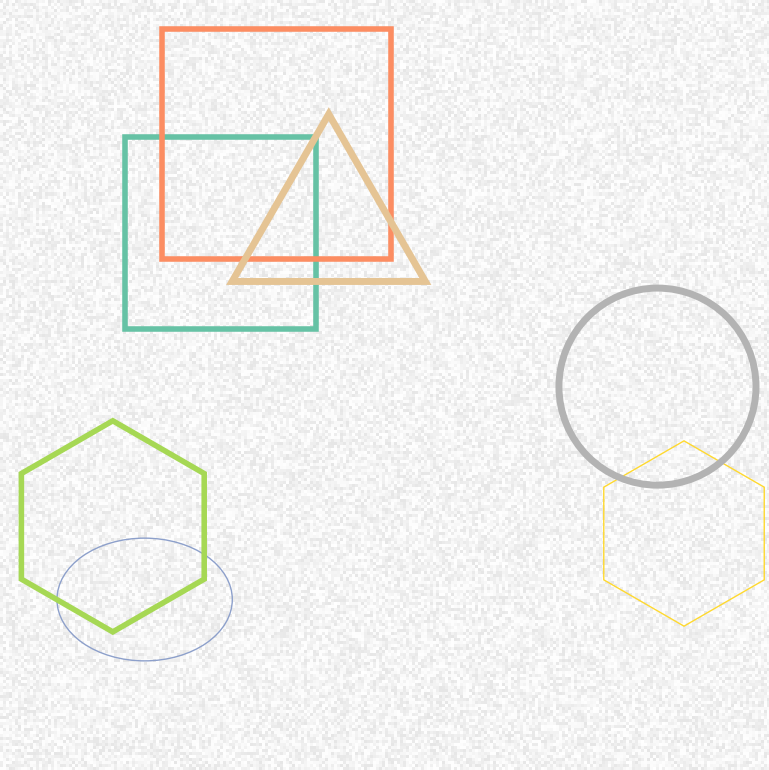[{"shape": "square", "thickness": 2, "radius": 0.62, "center": [0.286, 0.698]}, {"shape": "square", "thickness": 2, "radius": 0.74, "center": [0.359, 0.813]}, {"shape": "oval", "thickness": 0.5, "radius": 0.57, "center": [0.188, 0.221]}, {"shape": "hexagon", "thickness": 2, "radius": 0.69, "center": [0.146, 0.316]}, {"shape": "hexagon", "thickness": 0.5, "radius": 0.6, "center": [0.888, 0.307]}, {"shape": "triangle", "thickness": 2.5, "radius": 0.72, "center": [0.427, 0.707]}, {"shape": "circle", "thickness": 2.5, "radius": 0.64, "center": [0.854, 0.498]}]